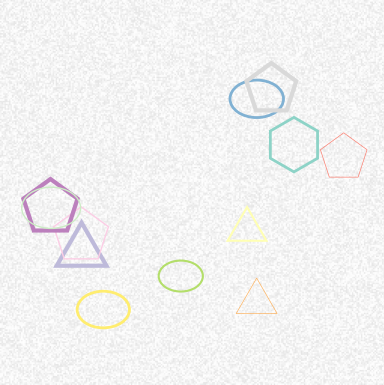[{"shape": "hexagon", "thickness": 2, "radius": 0.35, "center": [0.764, 0.624]}, {"shape": "triangle", "thickness": 1.5, "radius": 0.29, "center": [0.642, 0.404]}, {"shape": "triangle", "thickness": 3, "radius": 0.37, "center": [0.212, 0.347]}, {"shape": "pentagon", "thickness": 0.5, "radius": 0.32, "center": [0.893, 0.591]}, {"shape": "oval", "thickness": 2, "radius": 0.35, "center": [0.667, 0.743]}, {"shape": "triangle", "thickness": 0.5, "radius": 0.31, "center": [0.667, 0.216]}, {"shape": "oval", "thickness": 1.5, "radius": 0.29, "center": [0.47, 0.283]}, {"shape": "pentagon", "thickness": 1, "radius": 0.37, "center": [0.211, 0.388]}, {"shape": "pentagon", "thickness": 3, "radius": 0.34, "center": [0.705, 0.768]}, {"shape": "pentagon", "thickness": 3, "radius": 0.37, "center": [0.131, 0.461]}, {"shape": "oval", "thickness": 1, "radius": 0.38, "center": [0.133, 0.46]}, {"shape": "oval", "thickness": 2, "radius": 0.34, "center": [0.268, 0.196]}]